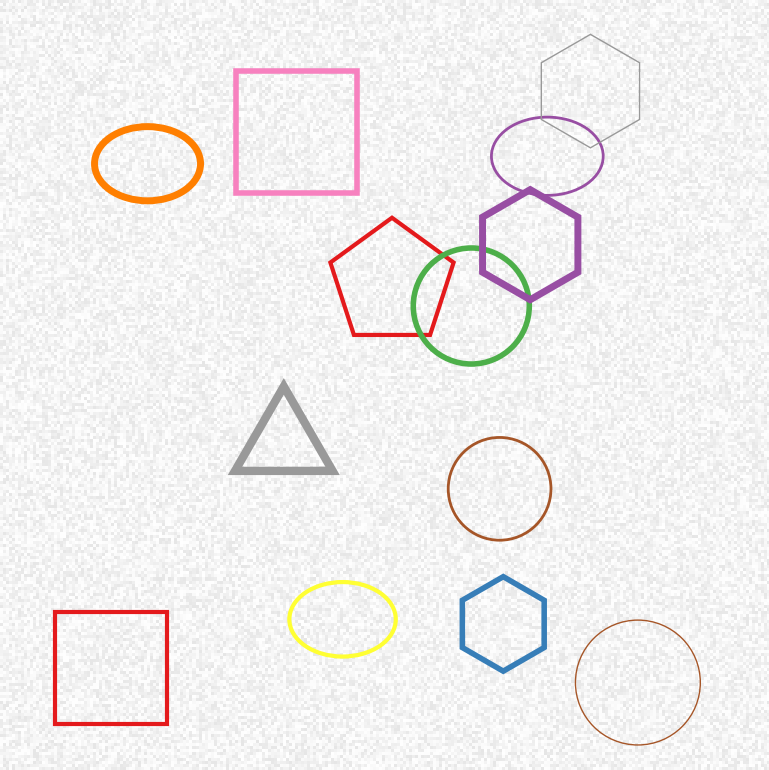[{"shape": "pentagon", "thickness": 1.5, "radius": 0.42, "center": [0.509, 0.633]}, {"shape": "square", "thickness": 1.5, "radius": 0.36, "center": [0.144, 0.133]}, {"shape": "hexagon", "thickness": 2, "radius": 0.31, "center": [0.654, 0.19]}, {"shape": "circle", "thickness": 2, "radius": 0.38, "center": [0.612, 0.603]}, {"shape": "hexagon", "thickness": 2.5, "radius": 0.36, "center": [0.689, 0.682]}, {"shape": "oval", "thickness": 1, "radius": 0.36, "center": [0.711, 0.797]}, {"shape": "oval", "thickness": 2.5, "radius": 0.34, "center": [0.192, 0.787]}, {"shape": "oval", "thickness": 1.5, "radius": 0.35, "center": [0.445, 0.196]}, {"shape": "circle", "thickness": 0.5, "radius": 0.41, "center": [0.828, 0.114]}, {"shape": "circle", "thickness": 1, "radius": 0.33, "center": [0.649, 0.365]}, {"shape": "square", "thickness": 2, "radius": 0.4, "center": [0.385, 0.828]}, {"shape": "hexagon", "thickness": 0.5, "radius": 0.37, "center": [0.767, 0.882]}, {"shape": "triangle", "thickness": 3, "radius": 0.37, "center": [0.369, 0.425]}]